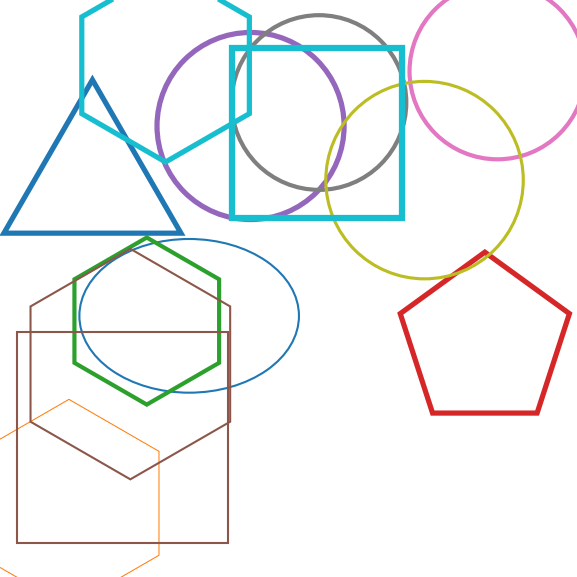[{"shape": "oval", "thickness": 1, "radius": 0.95, "center": [0.328, 0.452]}, {"shape": "triangle", "thickness": 2.5, "radius": 0.89, "center": [0.16, 0.684]}, {"shape": "hexagon", "thickness": 0.5, "radius": 0.9, "center": [0.119, 0.128]}, {"shape": "hexagon", "thickness": 2, "radius": 0.72, "center": [0.254, 0.443]}, {"shape": "pentagon", "thickness": 2.5, "radius": 0.77, "center": [0.84, 0.408]}, {"shape": "circle", "thickness": 2.5, "radius": 0.81, "center": [0.434, 0.781]}, {"shape": "hexagon", "thickness": 1, "radius": 1.0, "center": [0.226, 0.369]}, {"shape": "square", "thickness": 1, "radius": 0.91, "center": [0.212, 0.242]}, {"shape": "circle", "thickness": 2, "radius": 0.76, "center": [0.861, 0.876]}, {"shape": "circle", "thickness": 2, "radius": 0.76, "center": [0.552, 0.822]}, {"shape": "circle", "thickness": 1.5, "radius": 0.85, "center": [0.735, 0.687]}, {"shape": "hexagon", "thickness": 2.5, "radius": 0.84, "center": [0.287, 0.886]}, {"shape": "square", "thickness": 3, "radius": 0.74, "center": [0.549, 0.769]}]